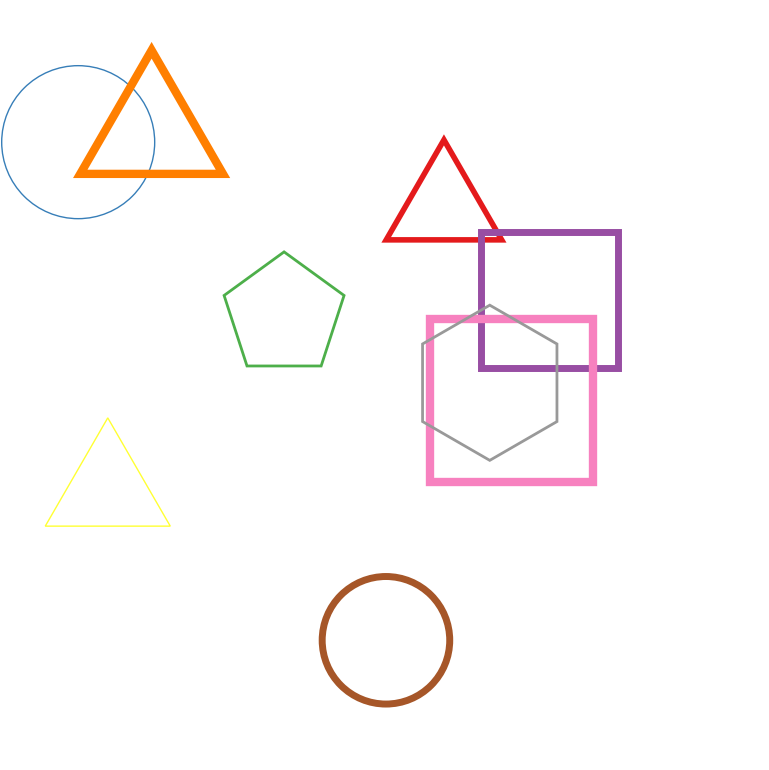[{"shape": "triangle", "thickness": 2, "radius": 0.43, "center": [0.577, 0.732]}, {"shape": "circle", "thickness": 0.5, "radius": 0.5, "center": [0.102, 0.815]}, {"shape": "pentagon", "thickness": 1, "radius": 0.41, "center": [0.369, 0.591]}, {"shape": "square", "thickness": 2.5, "radius": 0.44, "center": [0.714, 0.61]}, {"shape": "triangle", "thickness": 3, "radius": 0.54, "center": [0.197, 0.828]}, {"shape": "triangle", "thickness": 0.5, "radius": 0.47, "center": [0.14, 0.364]}, {"shape": "circle", "thickness": 2.5, "radius": 0.41, "center": [0.501, 0.168]}, {"shape": "square", "thickness": 3, "radius": 0.53, "center": [0.664, 0.48]}, {"shape": "hexagon", "thickness": 1, "radius": 0.5, "center": [0.636, 0.503]}]